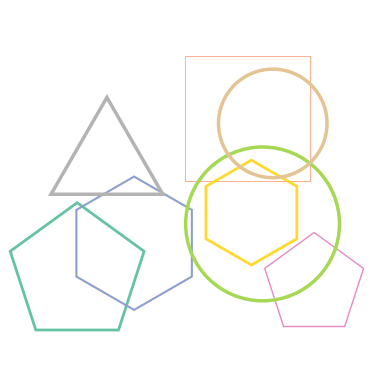[{"shape": "pentagon", "thickness": 2, "radius": 0.91, "center": [0.2, 0.291]}, {"shape": "square", "thickness": 0.5, "radius": 0.81, "center": [0.643, 0.692]}, {"shape": "hexagon", "thickness": 1.5, "radius": 0.87, "center": [0.348, 0.368]}, {"shape": "pentagon", "thickness": 1, "radius": 0.67, "center": [0.816, 0.261]}, {"shape": "circle", "thickness": 2.5, "radius": 1.0, "center": [0.682, 0.418]}, {"shape": "hexagon", "thickness": 2, "radius": 0.68, "center": [0.653, 0.448]}, {"shape": "circle", "thickness": 2.5, "radius": 0.7, "center": [0.708, 0.679]}, {"shape": "triangle", "thickness": 2.5, "radius": 0.84, "center": [0.278, 0.579]}]